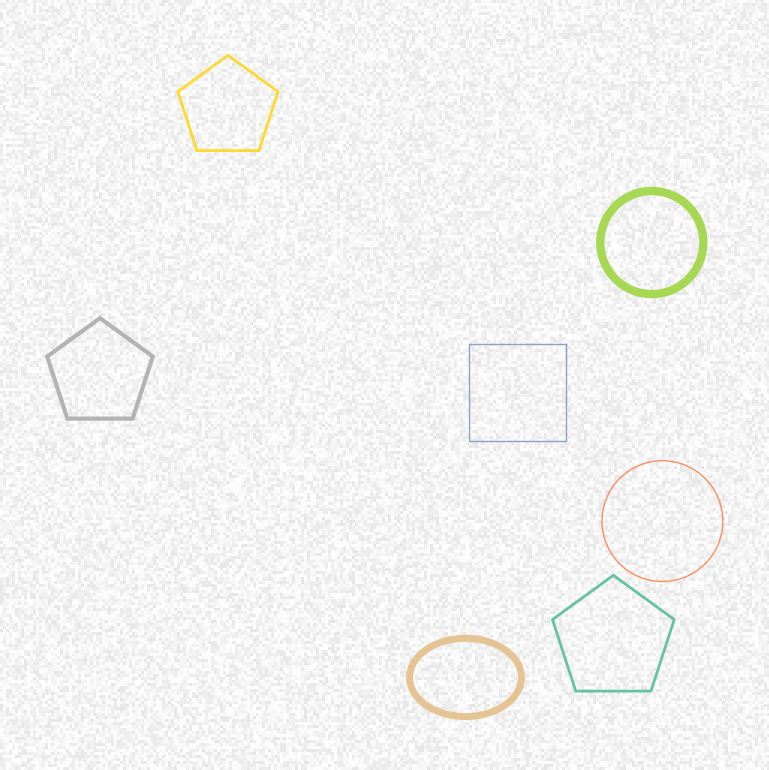[{"shape": "pentagon", "thickness": 1, "radius": 0.42, "center": [0.797, 0.17]}, {"shape": "circle", "thickness": 0.5, "radius": 0.39, "center": [0.86, 0.323]}, {"shape": "square", "thickness": 0.5, "radius": 0.32, "center": [0.672, 0.49]}, {"shape": "circle", "thickness": 3, "radius": 0.33, "center": [0.847, 0.685]}, {"shape": "pentagon", "thickness": 1, "radius": 0.34, "center": [0.296, 0.86]}, {"shape": "oval", "thickness": 2.5, "radius": 0.36, "center": [0.605, 0.12]}, {"shape": "pentagon", "thickness": 1.5, "radius": 0.36, "center": [0.13, 0.515]}]